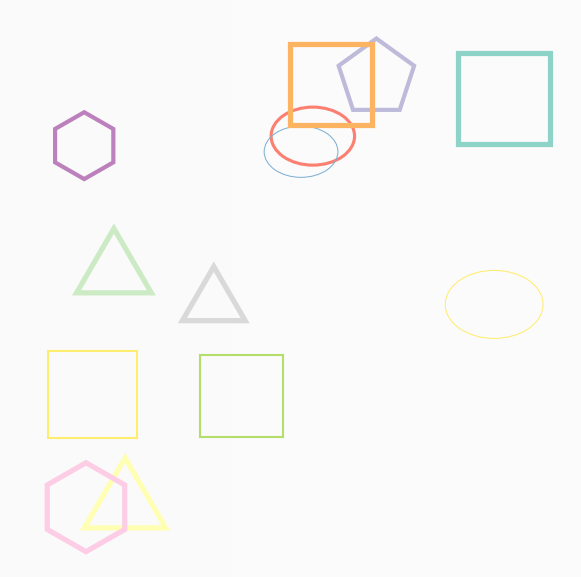[{"shape": "square", "thickness": 2.5, "radius": 0.4, "center": [0.868, 0.828]}, {"shape": "triangle", "thickness": 2.5, "radius": 0.4, "center": [0.215, 0.126]}, {"shape": "pentagon", "thickness": 2, "radius": 0.34, "center": [0.648, 0.864]}, {"shape": "oval", "thickness": 1.5, "radius": 0.36, "center": [0.538, 0.763]}, {"shape": "oval", "thickness": 0.5, "radius": 0.32, "center": [0.518, 0.736]}, {"shape": "square", "thickness": 2.5, "radius": 0.35, "center": [0.57, 0.853]}, {"shape": "square", "thickness": 1, "radius": 0.36, "center": [0.416, 0.313]}, {"shape": "hexagon", "thickness": 2.5, "radius": 0.38, "center": [0.148, 0.121]}, {"shape": "triangle", "thickness": 2.5, "radius": 0.31, "center": [0.368, 0.475]}, {"shape": "hexagon", "thickness": 2, "radius": 0.29, "center": [0.145, 0.747]}, {"shape": "triangle", "thickness": 2.5, "radius": 0.37, "center": [0.196, 0.529]}, {"shape": "square", "thickness": 1, "radius": 0.38, "center": [0.159, 0.316]}, {"shape": "oval", "thickness": 0.5, "radius": 0.42, "center": [0.85, 0.472]}]